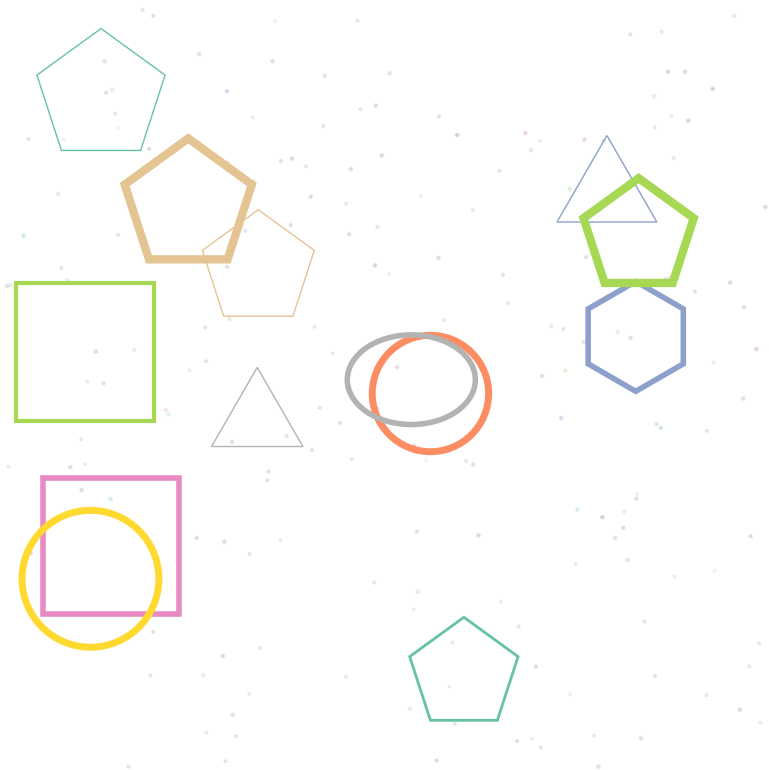[{"shape": "pentagon", "thickness": 1, "radius": 0.37, "center": [0.602, 0.124]}, {"shape": "pentagon", "thickness": 0.5, "radius": 0.44, "center": [0.131, 0.875]}, {"shape": "circle", "thickness": 2.5, "radius": 0.38, "center": [0.559, 0.489]}, {"shape": "triangle", "thickness": 0.5, "radius": 0.37, "center": [0.788, 0.749]}, {"shape": "hexagon", "thickness": 2, "radius": 0.36, "center": [0.826, 0.563]}, {"shape": "square", "thickness": 2, "radius": 0.44, "center": [0.144, 0.291]}, {"shape": "pentagon", "thickness": 3, "radius": 0.38, "center": [0.829, 0.693]}, {"shape": "square", "thickness": 1.5, "radius": 0.45, "center": [0.11, 0.543]}, {"shape": "circle", "thickness": 2.5, "radius": 0.44, "center": [0.117, 0.248]}, {"shape": "pentagon", "thickness": 3, "radius": 0.43, "center": [0.245, 0.733]}, {"shape": "pentagon", "thickness": 0.5, "radius": 0.38, "center": [0.335, 0.651]}, {"shape": "triangle", "thickness": 0.5, "radius": 0.34, "center": [0.334, 0.454]}, {"shape": "oval", "thickness": 2, "radius": 0.42, "center": [0.534, 0.507]}]